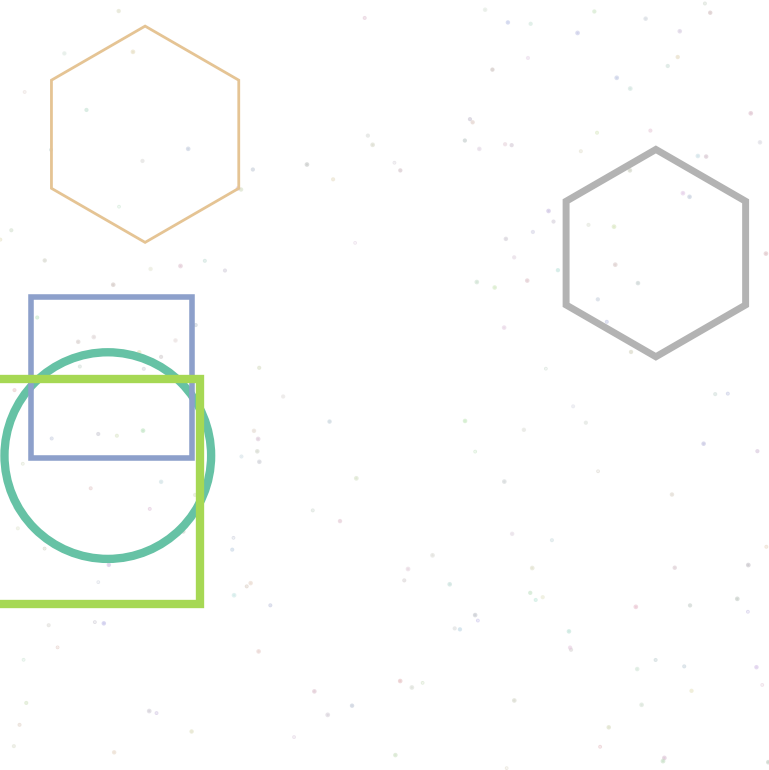[{"shape": "circle", "thickness": 3, "radius": 0.67, "center": [0.14, 0.408]}, {"shape": "square", "thickness": 2, "radius": 0.52, "center": [0.145, 0.51]}, {"shape": "square", "thickness": 3, "radius": 0.73, "center": [0.114, 0.362]}, {"shape": "hexagon", "thickness": 1, "radius": 0.7, "center": [0.188, 0.826]}, {"shape": "hexagon", "thickness": 2.5, "radius": 0.67, "center": [0.852, 0.671]}]